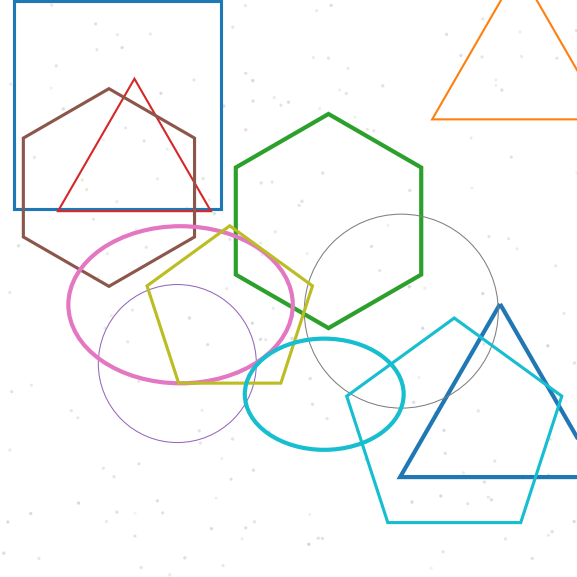[{"shape": "triangle", "thickness": 2, "radius": 1.0, "center": [0.866, 0.273]}, {"shape": "square", "thickness": 1.5, "radius": 0.9, "center": [0.204, 0.817]}, {"shape": "triangle", "thickness": 1, "radius": 0.87, "center": [0.898, 0.879]}, {"shape": "hexagon", "thickness": 2, "radius": 0.93, "center": [0.569, 0.616]}, {"shape": "triangle", "thickness": 1, "radius": 0.76, "center": [0.233, 0.71]}, {"shape": "circle", "thickness": 0.5, "radius": 0.68, "center": [0.307, 0.37]}, {"shape": "hexagon", "thickness": 1.5, "radius": 0.86, "center": [0.189, 0.674]}, {"shape": "oval", "thickness": 2, "radius": 0.97, "center": [0.313, 0.471]}, {"shape": "circle", "thickness": 0.5, "radius": 0.84, "center": [0.695, 0.46]}, {"shape": "pentagon", "thickness": 1.5, "radius": 0.75, "center": [0.398, 0.458]}, {"shape": "oval", "thickness": 2, "radius": 0.69, "center": [0.561, 0.316]}, {"shape": "pentagon", "thickness": 1.5, "radius": 0.98, "center": [0.787, 0.253]}]